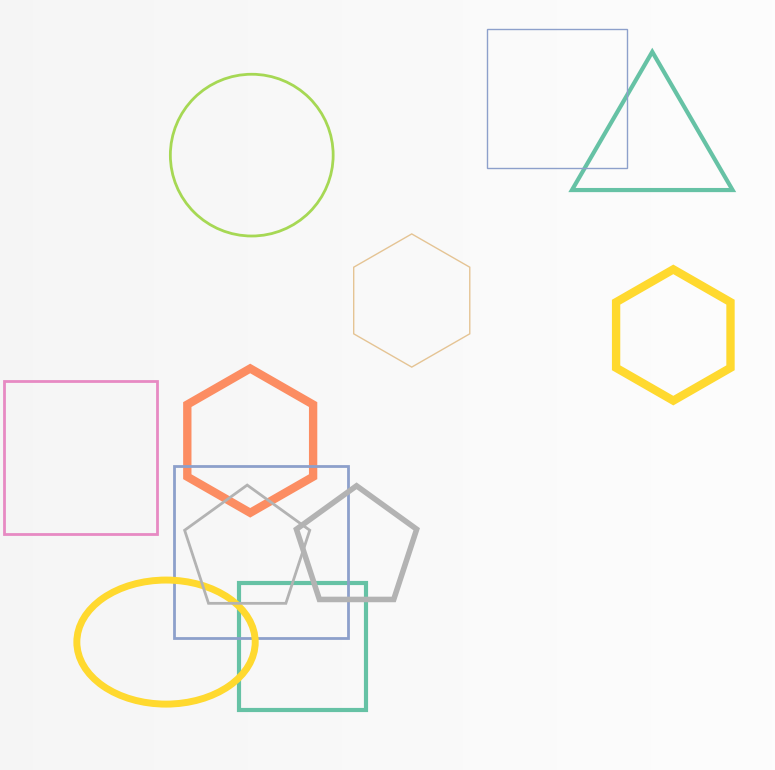[{"shape": "triangle", "thickness": 1.5, "radius": 0.6, "center": [0.842, 0.813]}, {"shape": "square", "thickness": 1.5, "radius": 0.41, "center": [0.39, 0.161]}, {"shape": "hexagon", "thickness": 3, "radius": 0.47, "center": [0.323, 0.428]}, {"shape": "square", "thickness": 1, "radius": 0.56, "center": [0.337, 0.283]}, {"shape": "square", "thickness": 0.5, "radius": 0.45, "center": [0.719, 0.872]}, {"shape": "square", "thickness": 1, "radius": 0.5, "center": [0.104, 0.405]}, {"shape": "circle", "thickness": 1, "radius": 0.53, "center": [0.325, 0.799]}, {"shape": "hexagon", "thickness": 3, "radius": 0.43, "center": [0.869, 0.565]}, {"shape": "oval", "thickness": 2.5, "radius": 0.58, "center": [0.214, 0.166]}, {"shape": "hexagon", "thickness": 0.5, "radius": 0.43, "center": [0.531, 0.61]}, {"shape": "pentagon", "thickness": 1, "radius": 0.42, "center": [0.319, 0.285]}, {"shape": "pentagon", "thickness": 2, "radius": 0.41, "center": [0.46, 0.287]}]